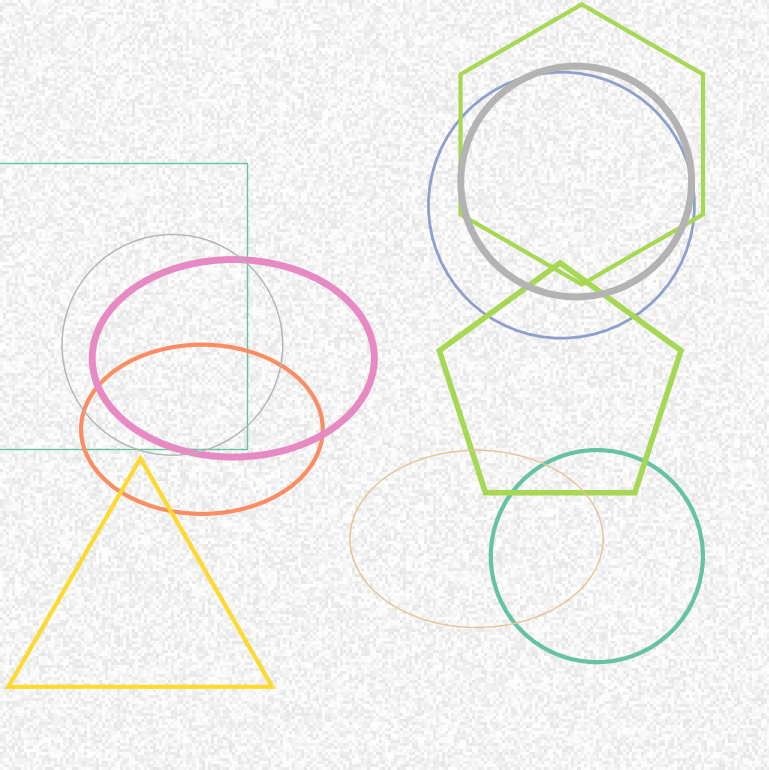[{"shape": "circle", "thickness": 1.5, "radius": 0.69, "center": [0.775, 0.278]}, {"shape": "square", "thickness": 0.5, "radius": 0.93, "center": [0.134, 0.602]}, {"shape": "oval", "thickness": 1.5, "radius": 0.78, "center": [0.262, 0.442]}, {"shape": "circle", "thickness": 1, "radius": 0.86, "center": [0.729, 0.734]}, {"shape": "oval", "thickness": 2.5, "radius": 0.92, "center": [0.303, 0.535]}, {"shape": "hexagon", "thickness": 1.5, "radius": 0.91, "center": [0.756, 0.813]}, {"shape": "pentagon", "thickness": 2, "radius": 0.83, "center": [0.727, 0.494]}, {"shape": "triangle", "thickness": 1.5, "radius": 0.99, "center": [0.182, 0.207]}, {"shape": "oval", "thickness": 0.5, "radius": 0.82, "center": [0.619, 0.3]}, {"shape": "circle", "thickness": 2.5, "radius": 0.75, "center": [0.748, 0.764]}, {"shape": "circle", "thickness": 0.5, "radius": 0.72, "center": [0.224, 0.552]}]